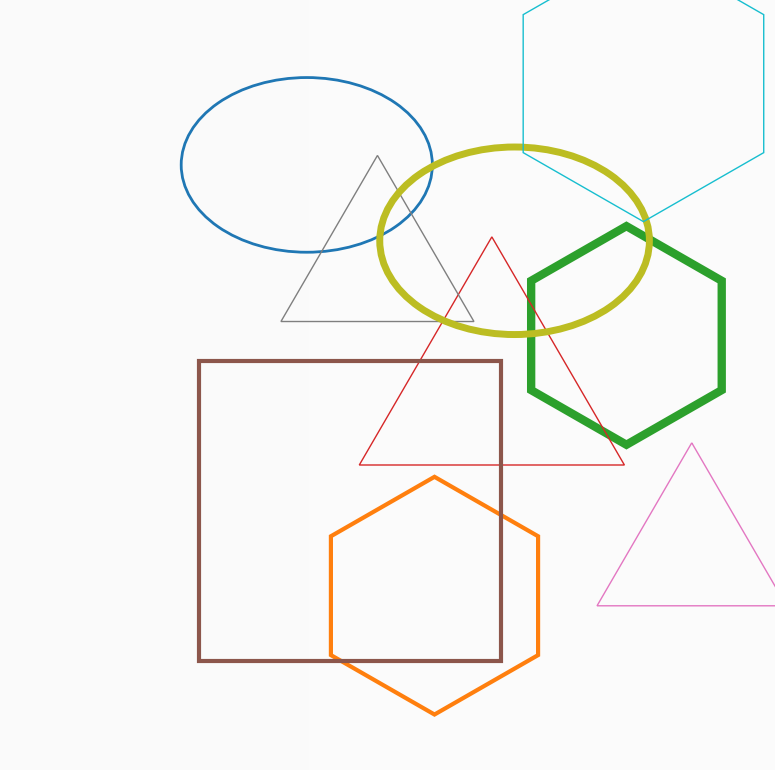[{"shape": "oval", "thickness": 1, "radius": 0.81, "center": [0.396, 0.786]}, {"shape": "hexagon", "thickness": 1.5, "radius": 0.77, "center": [0.561, 0.226]}, {"shape": "hexagon", "thickness": 3, "radius": 0.71, "center": [0.808, 0.564]}, {"shape": "triangle", "thickness": 0.5, "radius": 0.99, "center": [0.635, 0.495]}, {"shape": "square", "thickness": 1.5, "radius": 0.97, "center": [0.452, 0.336]}, {"shape": "triangle", "thickness": 0.5, "radius": 0.71, "center": [0.893, 0.284]}, {"shape": "triangle", "thickness": 0.5, "radius": 0.72, "center": [0.487, 0.654]}, {"shape": "oval", "thickness": 2.5, "radius": 0.87, "center": [0.664, 0.687]}, {"shape": "hexagon", "thickness": 0.5, "radius": 0.9, "center": [0.83, 0.891]}]